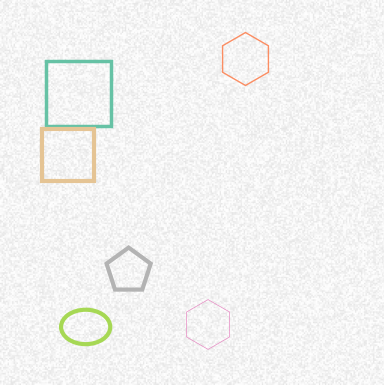[{"shape": "square", "thickness": 2.5, "radius": 0.42, "center": [0.204, 0.758]}, {"shape": "hexagon", "thickness": 1, "radius": 0.34, "center": [0.638, 0.847]}, {"shape": "hexagon", "thickness": 0.5, "radius": 0.32, "center": [0.54, 0.157]}, {"shape": "oval", "thickness": 3, "radius": 0.32, "center": [0.222, 0.151]}, {"shape": "square", "thickness": 3, "radius": 0.34, "center": [0.176, 0.598]}, {"shape": "pentagon", "thickness": 3, "radius": 0.3, "center": [0.334, 0.297]}]